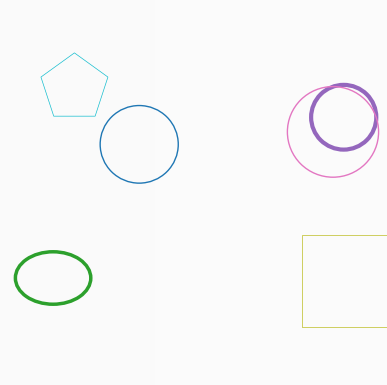[{"shape": "circle", "thickness": 1, "radius": 0.5, "center": [0.359, 0.625]}, {"shape": "oval", "thickness": 2.5, "radius": 0.49, "center": [0.137, 0.278]}, {"shape": "circle", "thickness": 3, "radius": 0.42, "center": [0.887, 0.695]}, {"shape": "circle", "thickness": 1, "radius": 0.59, "center": [0.859, 0.657]}, {"shape": "square", "thickness": 0.5, "radius": 0.59, "center": [0.898, 0.27]}, {"shape": "pentagon", "thickness": 0.5, "radius": 0.45, "center": [0.192, 0.772]}]